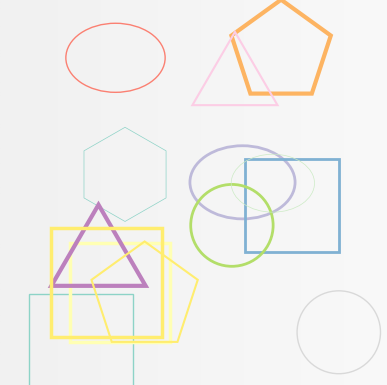[{"shape": "hexagon", "thickness": 0.5, "radius": 0.61, "center": [0.323, 0.547]}, {"shape": "square", "thickness": 1, "radius": 0.67, "center": [0.209, 0.103]}, {"shape": "square", "thickness": 2.5, "radius": 0.65, "center": [0.309, 0.24]}, {"shape": "oval", "thickness": 2, "radius": 0.68, "center": [0.626, 0.526]}, {"shape": "oval", "thickness": 1, "radius": 0.64, "center": [0.298, 0.85]}, {"shape": "square", "thickness": 2, "radius": 0.6, "center": [0.753, 0.466]}, {"shape": "pentagon", "thickness": 3, "radius": 0.67, "center": [0.725, 0.866]}, {"shape": "circle", "thickness": 2, "radius": 0.53, "center": [0.599, 0.415]}, {"shape": "triangle", "thickness": 1.5, "radius": 0.63, "center": [0.606, 0.79]}, {"shape": "circle", "thickness": 1, "radius": 0.54, "center": [0.874, 0.137]}, {"shape": "triangle", "thickness": 3, "radius": 0.7, "center": [0.254, 0.328]}, {"shape": "oval", "thickness": 0.5, "radius": 0.54, "center": [0.704, 0.524]}, {"shape": "pentagon", "thickness": 1.5, "radius": 0.72, "center": [0.373, 0.229]}, {"shape": "square", "thickness": 2.5, "radius": 0.71, "center": [0.274, 0.266]}]